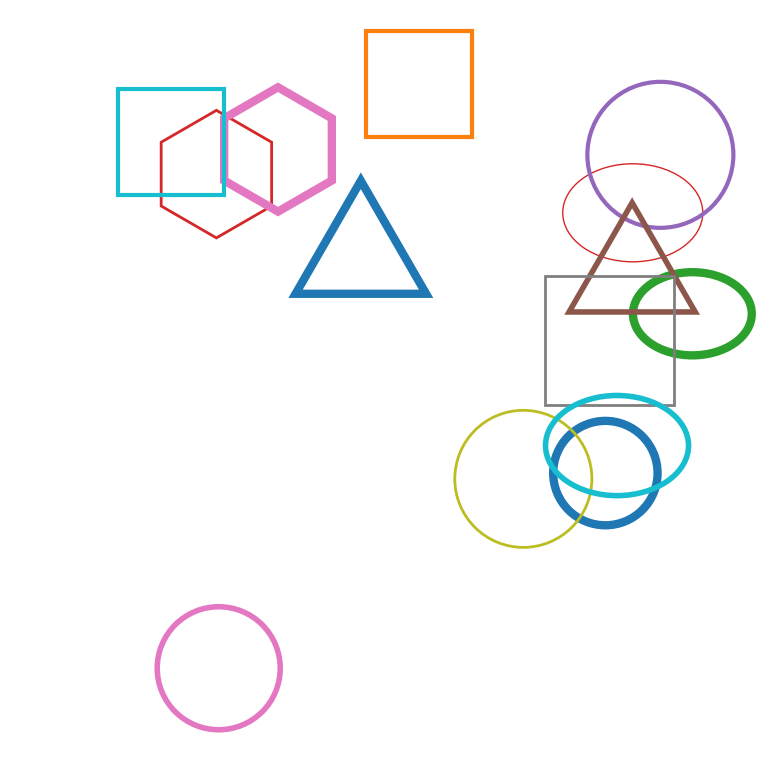[{"shape": "circle", "thickness": 3, "radius": 0.34, "center": [0.786, 0.386]}, {"shape": "triangle", "thickness": 3, "radius": 0.49, "center": [0.469, 0.667]}, {"shape": "square", "thickness": 1.5, "radius": 0.34, "center": [0.545, 0.891]}, {"shape": "oval", "thickness": 3, "radius": 0.39, "center": [0.899, 0.593]}, {"shape": "hexagon", "thickness": 1, "radius": 0.41, "center": [0.281, 0.774]}, {"shape": "oval", "thickness": 0.5, "radius": 0.45, "center": [0.822, 0.724]}, {"shape": "circle", "thickness": 1.5, "radius": 0.47, "center": [0.858, 0.799]}, {"shape": "triangle", "thickness": 2, "radius": 0.47, "center": [0.821, 0.642]}, {"shape": "hexagon", "thickness": 3, "radius": 0.4, "center": [0.361, 0.806]}, {"shape": "circle", "thickness": 2, "radius": 0.4, "center": [0.284, 0.132]}, {"shape": "square", "thickness": 1, "radius": 0.42, "center": [0.792, 0.558]}, {"shape": "circle", "thickness": 1, "radius": 0.45, "center": [0.68, 0.378]}, {"shape": "square", "thickness": 1.5, "radius": 0.34, "center": [0.222, 0.816]}, {"shape": "oval", "thickness": 2, "radius": 0.46, "center": [0.801, 0.421]}]